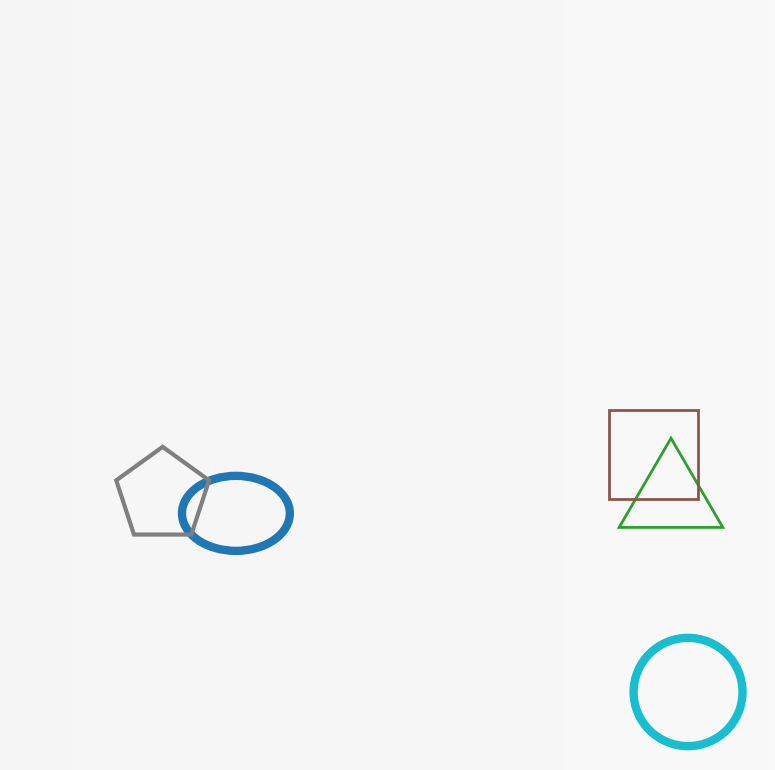[{"shape": "oval", "thickness": 3, "radius": 0.35, "center": [0.304, 0.333]}, {"shape": "triangle", "thickness": 1, "radius": 0.39, "center": [0.866, 0.354]}, {"shape": "square", "thickness": 1, "radius": 0.29, "center": [0.843, 0.41]}, {"shape": "pentagon", "thickness": 1.5, "radius": 0.31, "center": [0.21, 0.357]}, {"shape": "circle", "thickness": 3, "radius": 0.35, "center": [0.888, 0.101]}]